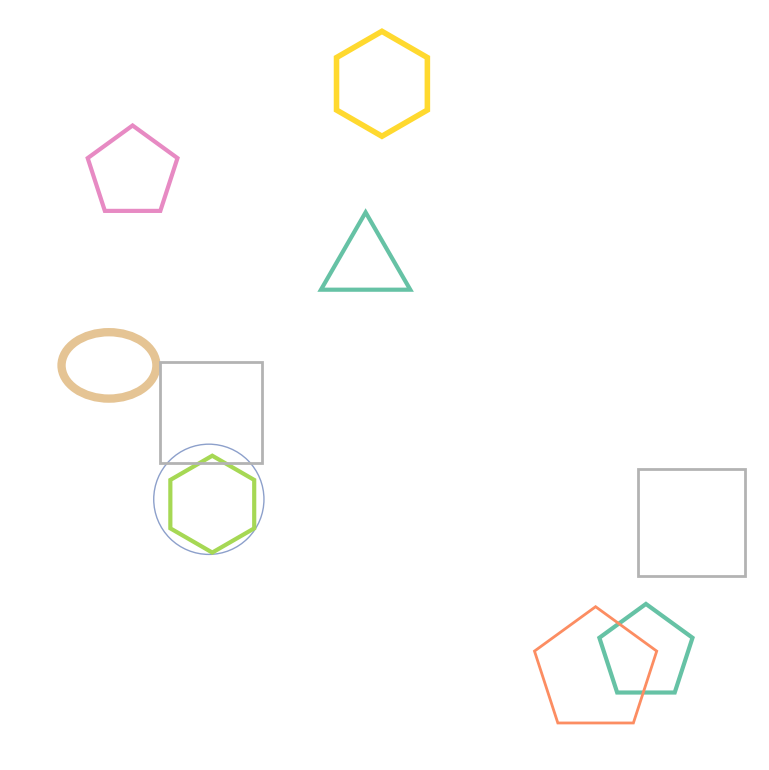[{"shape": "triangle", "thickness": 1.5, "radius": 0.33, "center": [0.475, 0.657]}, {"shape": "pentagon", "thickness": 1.5, "radius": 0.32, "center": [0.839, 0.152]}, {"shape": "pentagon", "thickness": 1, "radius": 0.42, "center": [0.774, 0.129]}, {"shape": "circle", "thickness": 0.5, "radius": 0.36, "center": [0.271, 0.352]}, {"shape": "pentagon", "thickness": 1.5, "radius": 0.31, "center": [0.172, 0.776]}, {"shape": "hexagon", "thickness": 1.5, "radius": 0.31, "center": [0.276, 0.345]}, {"shape": "hexagon", "thickness": 2, "radius": 0.34, "center": [0.496, 0.891]}, {"shape": "oval", "thickness": 3, "radius": 0.31, "center": [0.142, 0.525]}, {"shape": "square", "thickness": 1, "radius": 0.35, "center": [0.897, 0.322]}, {"shape": "square", "thickness": 1, "radius": 0.33, "center": [0.274, 0.464]}]